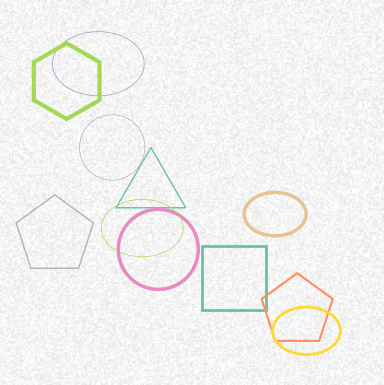[{"shape": "triangle", "thickness": 1, "radius": 0.52, "center": [0.392, 0.513]}, {"shape": "square", "thickness": 2, "radius": 0.42, "center": [0.608, 0.278]}, {"shape": "pentagon", "thickness": 1.5, "radius": 0.49, "center": [0.772, 0.193]}, {"shape": "oval", "thickness": 0.5, "radius": 0.6, "center": [0.255, 0.834]}, {"shape": "circle", "thickness": 2.5, "radius": 0.52, "center": [0.411, 0.352]}, {"shape": "hexagon", "thickness": 3, "radius": 0.49, "center": [0.173, 0.789]}, {"shape": "oval", "thickness": 0.5, "radius": 0.53, "center": [0.369, 0.408]}, {"shape": "oval", "thickness": 2, "radius": 0.44, "center": [0.796, 0.141]}, {"shape": "oval", "thickness": 2.5, "radius": 0.4, "center": [0.715, 0.444]}, {"shape": "pentagon", "thickness": 1, "radius": 0.53, "center": [0.142, 0.388]}, {"shape": "circle", "thickness": 0.5, "radius": 0.43, "center": [0.291, 0.617]}]